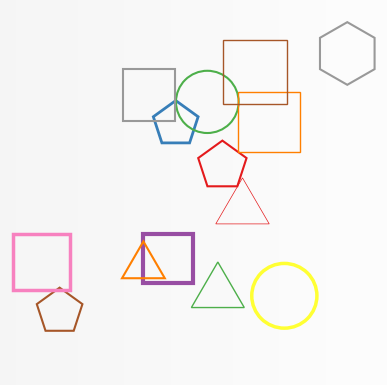[{"shape": "pentagon", "thickness": 1.5, "radius": 0.33, "center": [0.574, 0.569]}, {"shape": "triangle", "thickness": 0.5, "radius": 0.4, "center": [0.626, 0.458]}, {"shape": "pentagon", "thickness": 2, "radius": 0.3, "center": [0.454, 0.678]}, {"shape": "triangle", "thickness": 1, "radius": 0.39, "center": [0.562, 0.241]}, {"shape": "circle", "thickness": 1.5, "radius": 0.4, "center": [0.535, 0.735]}, {"shape": "square", "thickness": 3, "radius": 0.32, "center": [0.434, 0.328]}, {"shape": "triangle", "thickness": 1.5, "radius": 0.32, "center": [0.37, 0.309]}, {"shape": "square", "thickness": 1, "radius": 0.39, "center": [0.694, 0.683]}, {"shape": "circle", "thickness": 2.5, "radius": 0.42, "center": [0.734, 0.232]}, {"shape": "pentagon", "thickness": 1.5, "radius": 0.31, "center": [0.154, 0.191]}, {"shape": "square", "thickness": 1, "radius": 0.42, "center": [0.658, 0.814]}, {"shape": "square", "thickness": 2.5, "radius": 0.37, "center": [0.108, 0.32]}, {"shape": "square", "thickness": 1.5, "radius": 0.34, "center": [0.384, 0.753]}, {"shape": "hexagon", "thickness": 1.5, "radius": 0.41, "center": [0.896, 0.861]}]